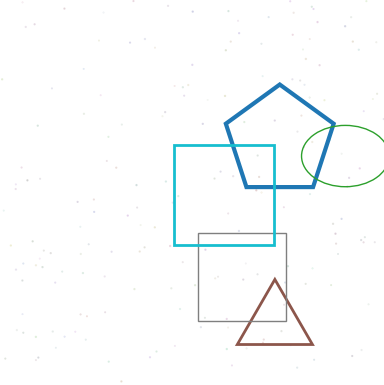[{"shape": "pentagon", "thickness": 3, "radius": 0.74, "center": [0.727, 0.633]}, {"shape": "oval", "thickness": 1, "radius": 0.57, "center": [0.897, 0.595]}, {"shape": "triangle", "thickness": 2, "radius": 0.56, "center": [0.714, 0.162]}, {"shape": "square", "thickness": 1, "radius": 0.57, "center": [0.628, 0.28]}, {"shape": "square", "thickness": 2, "radius": 0.65, "center": [0.581, 0.492]}]